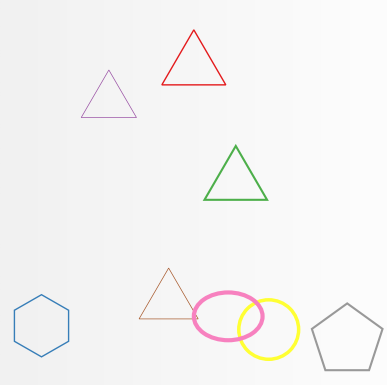[{"shape": "triangle", "thickness": 1, "radius": 0.48, "center": [0.5, 0.827]}, {"shape": "hexagon", "thickness": 1, "radius": 0.4, "center": [0.107, 0.154]}, {"shape": "triangle", "thickness": 1.5, "radius": 0.47, "center": [0.608, 0.528]}, {"shape": "triangle", "thickness": 0.5, "radius": 0.41, "center": [0.281, 0.736]}, {"shape": "circle", "thickness": 2.5, "radius": 0.39, "center": [0.693, 0.144]}, {"shape": "triangle", "thickness": 0.5, "radius": 0.44, "center": [0.435, 0.216]}, {"shape": "oval", "thickness": 3, "radius": 0.44, "center": [0.589, 0.178]}, {"shape": "pentagon", "thickness": 1.5, "radius": 0.48, "center": [0.896, 0.116]}]